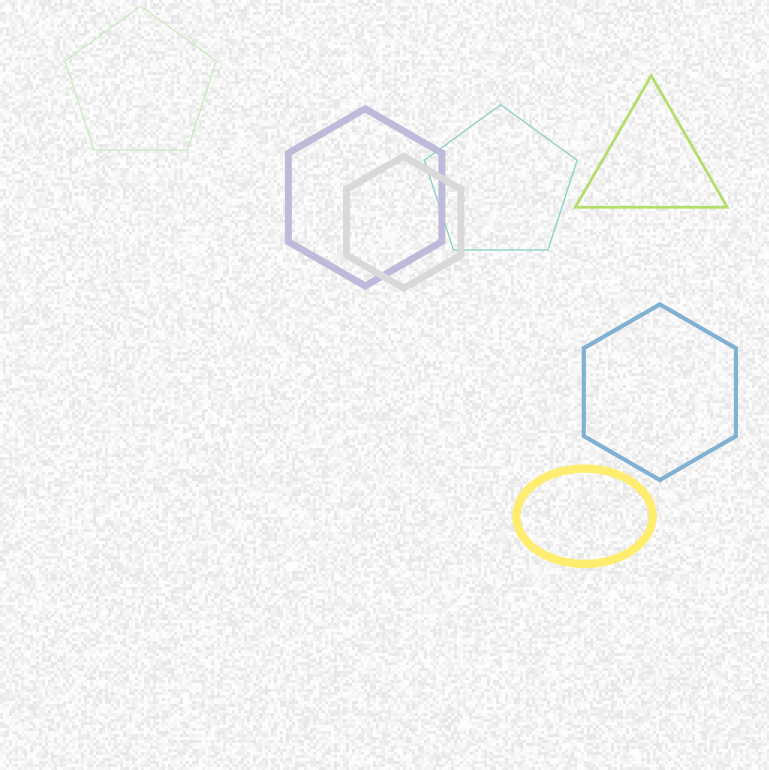[{"shape": "pentagon", "thickness": 0.5, "radius": 0.52, "center": [0.65, 0.76]}, {"shape": "hexagon", "thickness": 2.5, "radius": 0.58, "center": [0.474, 0.744]}, {"shape": "hexagon", "thickness": 1.5, "radius": 0.57, "center": [0.857, 0.491]}, {"shape": "triangle", "thickness": 1, "radius": 0.57, "center": [0.846, 0.788]}, {"shape": "hexagon", "thickness": 2.5, "radius": 0.43, "center": [0.524, 0.711]}, {"shape": "pentagon", "thickness": 0.5, "radius": 0.52, "center": [0.183, 0.889]}, {"shape": "oval", "thickness": 3, "radius": 0.44, "center": [0.759, 0.33]}]